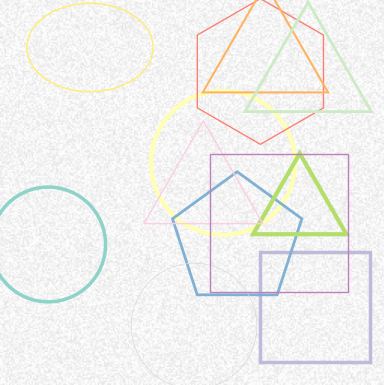[{"shape": "circle", "thickness": 2.5, "radius": 0.75, "center": [0.125, 0.365]}, {"shape": "circle", "thickness": 3, "radius": 0.94, "center": [0.579, 0.577]}, {"shape": "square", "thickness": 2.5, "radius": 0.72, "center": [0.819, 0.202]}, {"shape": "hexagon", "thickness": 1, "radius": 0.95, "center": [0.676, 0.814]}, {"shape": "pentagon", "thickness": 2, "radius": 0.88, "center": [0.616, 0.377]}, {"shape": "triangle", "thickness": 1.5, "radius": 0.94, "center": [0.689, 0.854]}, {"shape": "triangle", "thickness": 3, "radius": 0.7, "center": [0.779, 0.462]}, {"shape": "triangle", "thickness": 1, "radius": 0.89, "center": [0.528, 0.508]}, {"shape": "circle", "thickness": 0.5, "radius": 0.82, "center": [0.504, 0.153]}, {"shape": "square", "thickness": 1, "radius": 0.89, "center": [0.725, 0.421]}, {"shape": "triangle", "thickness": 2, "radius": 0.95, "center": [0.8, 0.805]}, {"shape": "oval", "thickness": 1, "radius": 0.82, "center": [0.234, 0.877]}]